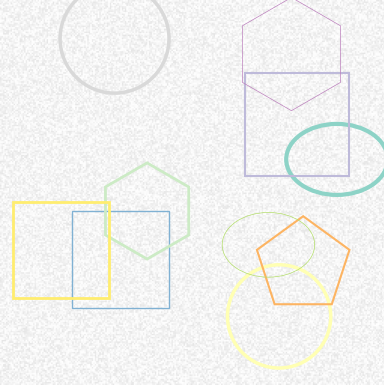[{"shape": "oval", "thickness": 3, "radius": 0.66, "center": [0.875, 0.586]}, {"shape": "circle", "thickness": 2.5, "radius": 0.67, "center": [0.725, 0.178]}, {"shape": "square", "thickness": 1.5, "radius": 0.67, "center": [0.771, 0.677]}, {"shape": "square", "thickness": 1, "radius": 0.63, "center": [0.314, 0.327]}, {"shape": "pentagon", "thickness": 1.5, "radius": 0.63, "center": [0.788, 0.312]}, {"shape": "oval", "thickness": 0.5, "radius": 0.6, "center": [0.697, 0.364]}, {"shape": "circle", "thickness": 2.5, "radius": 0.71, "center": [0.298, 0.9]}, {"shape": "hexagon", "thickness": 0.5, "radius": 0.74, "center": [0.757, 0.86]}, {"shape": "hexagon", "thickness": 2, "radius": 0.62, "center": [0.382, 0.452]}, {"shape": "square", "thickness": 2, "radius": 0.62, "center": [0.159, 0.351]}]